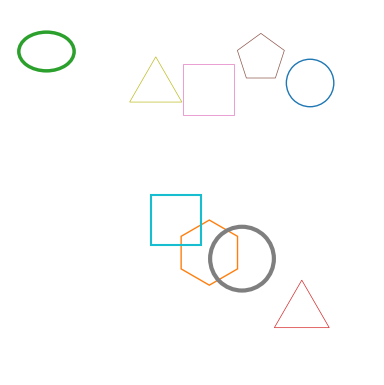[{"shape": "circle", "thickness": 1, "radius": 0.31, "center": [0.805, 0.784]}, {"shape": "hexagon", "thickness": 1, "radius": 0.42, "center": [0.544, 0.344]}, {"shape": "oval", "thickness": 2.5, "radius": 0.36, "center": [0.121, 0.866]}, {"shape": "triangle", "thickness": 0.5, "radius": 0.41, "center": [0.784, 0.19]}, {"shape": "pentagon", "thickness": 0.5, "radius": 0.32, "center": [0.678, 0.849]}, {"shape": "square", "thickness": 0.5, "radius": 0.33, "center": [0.541, 0.768]}, {"shape": "circle", "thickness": 3, "radius": 0.41, "center": [0.629, 0.328]}, {"shape": "triangle", "thickness": 0.5, "radius": 0.39, "center": [0.405, 0.774]}, {"shape": "square", "thickness": 1.5, "radius": 0.32, "center": [0.456, 0.429]}]